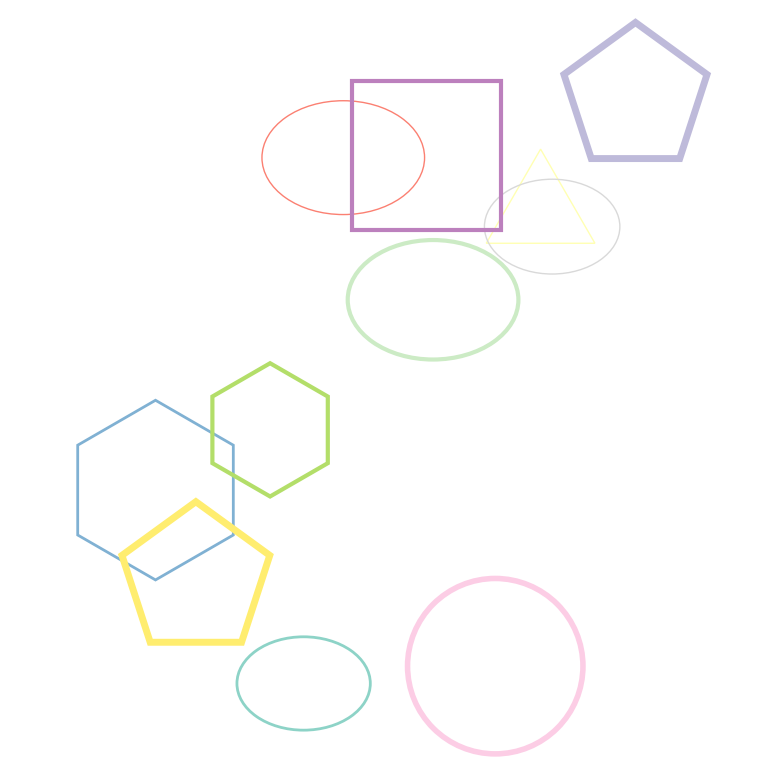[{"shape": "oval", "thickness": 1, "radius": 0.43, "center": [0.394, 0.112]}, {"shape": "triangle", "thickness": 0.5, "radius": 0.41, "center": [0.702, 0.725]}, {"shape": "pentagon", "thickness": 2.5, "radius": 0.49, "center": [0.825, 0.873]}, {"shape": "oval", "thickness": 0.5, "radius": 0.53, "center": [0.446, 0.795]}, {"shape": "hexagon", "thickness": 1, "radius": 0.58, "center": [0.202, 0.364]}, {"shape": "hexagon", "thickness": 1.5, "radius": 0.43, "center": [0.351, 0.442]}, {"shape": "circle", "thickness": 2, "radius": 0.57, "center": [0.643, 0.135]}, {"shape": "oval", "thickness": 0.5, "radius": 0.44, "center": [0.717, 0.706]}, {"shape": "square", "thickness": 1.5, "radius": 0.48, "center": [0.554, 0.798]}, {"shape": "oval", "thickness": 1.5, "radius": 0.55, "center": [0.562, 0.611]}, {"shape": "pentagon", "thickness": 2.5, "radius": 0.5, "center": [0.254, 0.248]}]